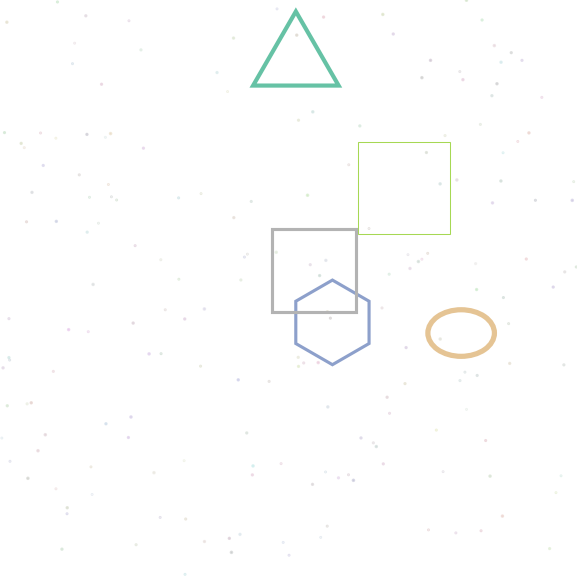[{"shape": "triangle", "thickness": 2, "radius": 0.43, "center": [0.512, 0.894]}, {"shape": "hexagon", "thickness": 1.5, "radius": 0.37, "center": [0.576, 0.441]}, {"shape": "square", "thickness": 0.5, "radius": 0.39, "center": [0.7, 0.674]}, {"shape": "oval", "thickness": 2.5, "radius": 0.29, "center": [0.799, 0.422]}, {"shape": "square", "thickness": 1.5, "radius": 0.36, "center": [0.543, 0.531]}]